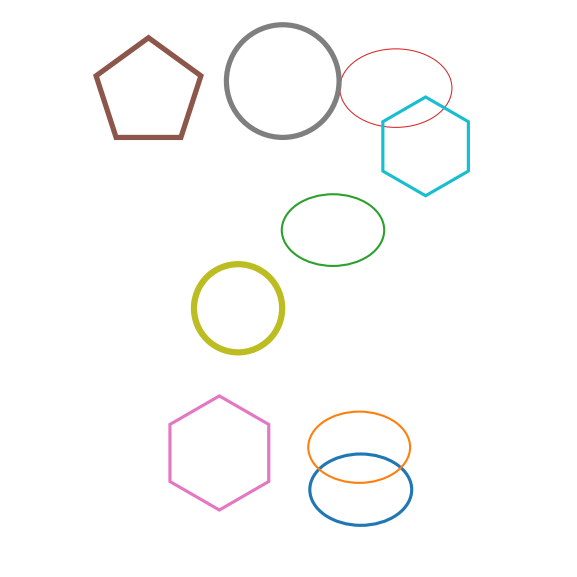[{"shape": "oval", "thickness": 1.5, "radius": 0.44, "center": [0.625, 0.151]}, {"shape": "oval", "thickness": 1, "radius": 0.44, "center": [0.622, 0.225]}, {"shape": "oval", "thickness": 1, "radius": 0.44, "center": [0.577, 0.601]}, {"shape": "oval", "thickness": 0.5, "radius": 0.49, "center": [0.685, 0.847]}, {"shape": "pentagon", "thickness": 2.5, "radius": 0.48, "center": [0.257, 0.838]}, {"shape": "hexagon", "thickness": 1.5, "radius": 0.49, "center": [0.38, 0.215]}, {"shape": "circle", "thickness": 2.5, "radius": 0.49, "center": [0.49, 0.859]}, {"shape": "circle", "thickness": 3, "radius": 0.38, "center": [0.412, 0.465]}, {"shape": "hexagon", "thickness": 1.5, "radius": 0.43, "center": [0.737, 0.746]}]